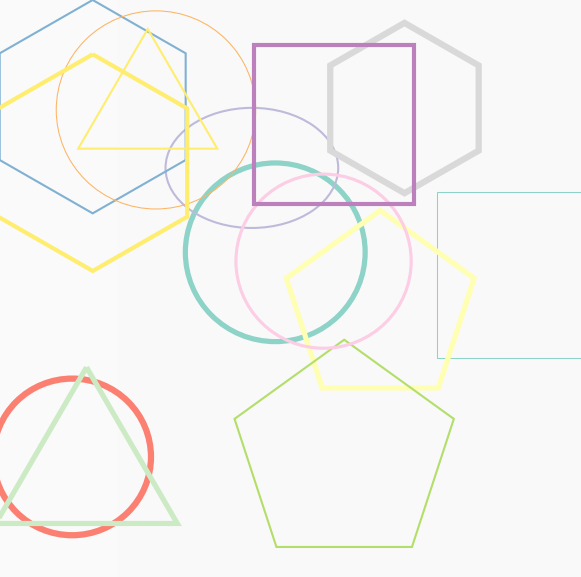[{"shape": "square", "thickness": 0.5, "radius": 0.72, "center": [0.896, 0.523]}, {"shape": "circle", "thickness": 2.5, "radius": 0.77, "center": [0.474, 0.562]}, {"shape": "pentagon", "thickness": 2.5, "radius": 0.85, "center": [0.654, 0.465]}, {"shape": "oval", "thickness": 1, "radius": 0.74, "center": [0.433, 0.708]}, {"shape": "circle", "thickness": 3, "radius": 0.68, "center": [0.124, 0.208]}, {"shape": "hexagon", "thickness": 1, "radius": 0.92, "center": [0.159, 0.814]}, {"shape": "circle", "thickness": 0.5, "radius": 0.86, "center": [0.268, 0.809]}, {"shape": "pentagon", "thickness": 1, "radius": 0.99, "center": [0.592, 0.212]}, {"shape": "circle", "thickness": 1.5, "radius": 0.75, "center": [0.557, 0.547]}, {"shape": "hexagon", "thickness": 3, "radius": 0.74, "center": [0.696, 0.812]}, {"shape": "square", "thickness": 2, "radius": 0.69, "center": [0.574, 0.784]}, {"shape": "triangle", "thickness": 2.5, "radius": 0.9, "center": [0.149, 0.183]}, {"shape": "triangle", "thickness": 1, "radius": 0.69, "center": [0.254, 0.811]}, {"shape": "hexagon", "thickness": 2, "radius": 0.94, "center": [0.16, 0.718]}]